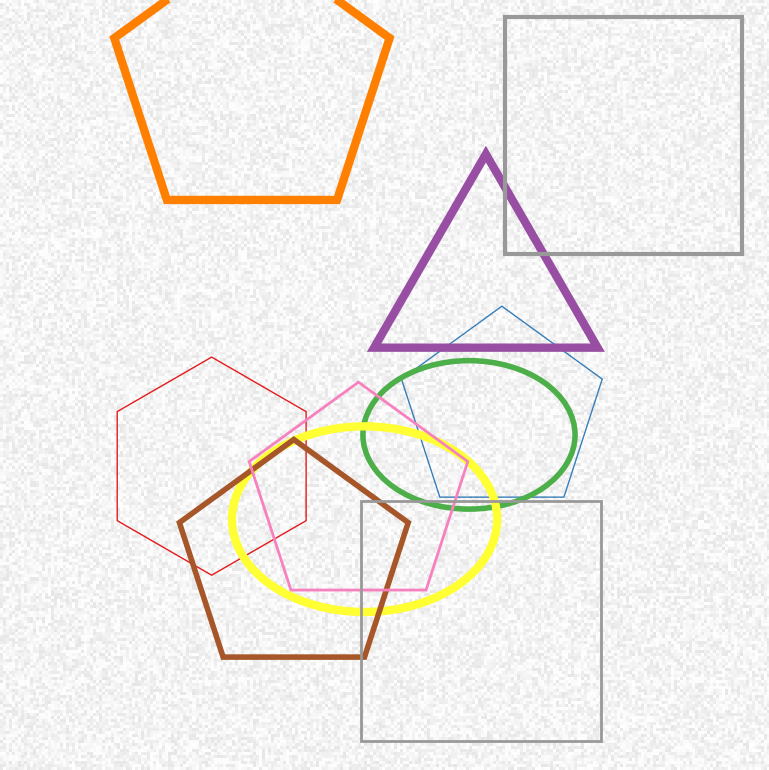[{"shape": "hexagon", "thickness": 0.5, "radius": 0.71, "center": [0.275, 0.395]}, {"shape": "pentagon", "thickness": 0.5, "radius": 0.69, "center": [0.652, 0.465]}, {"shape": "oval", "thickness": 2, "radius": 0.69, "center": [0.609, 0.435]}, {"shape": "triangle", "thickness": 3, "radius": 0.84, "center": [0.631, 0.632]}, {"shape": "pentagon", "thickness": 3, "radius": 0.94, "center": [0.327, 0.892]}, {"shape": "oval", "thickness": 3, "radius": 0.86, "center": [0.473, 0.326]}, {"shape": "pentagon", "thickness": 2, "radius": 0.78, "center": [0.382, 0.273]}, {"shape": "pentagon", "thickness": 1, "radius": 0.75, "center": [0.466, 0.354]}, {"shape": "square", "thickness": 1.5, "radius": 0.77, "center": [0.81, 0.824]}, {"shape": "square", "thickness": 1, "radius": 0.78, "center": [0.624, 0.194]}]